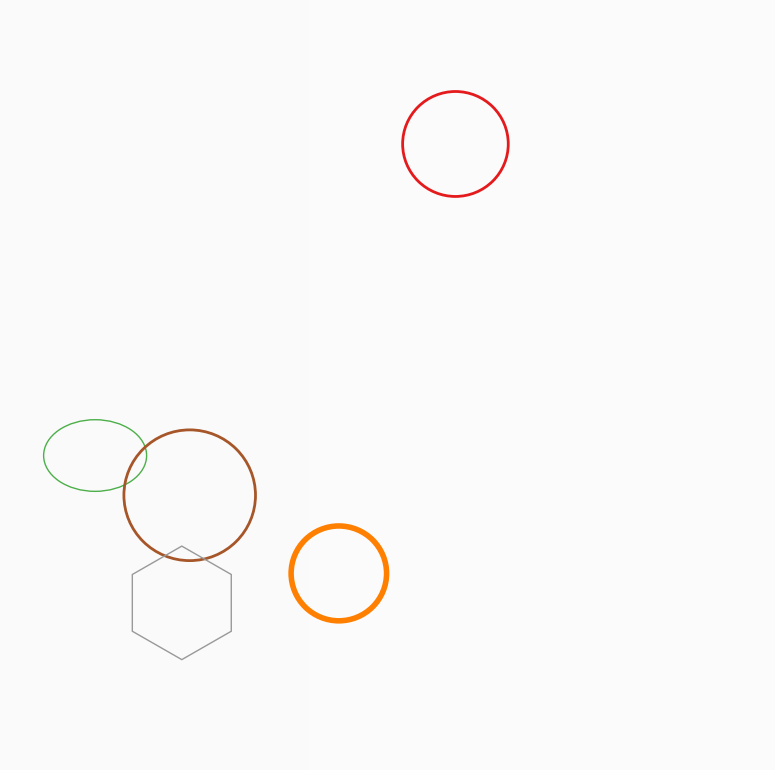[{"shape": "circle", "thickness": 1, "radius": 0.34, "center": [0.588, 0.813]}, {"shape": "oval", "thickness": 0.5, "radius": 0.33, "center": [0.123, 0.408]}, {"shape": "circle", "thickness": 2, "radius": 0.31, "center": [0.437, 0.255]}, {"shape": "circle", "thickness": 1, "radius": 0.42, "center": [0.245, 0.357]}, {"shape": "hexagon", "thickness": 0.5, "radius": 0.37, "center": [0.235, 0.217]}]